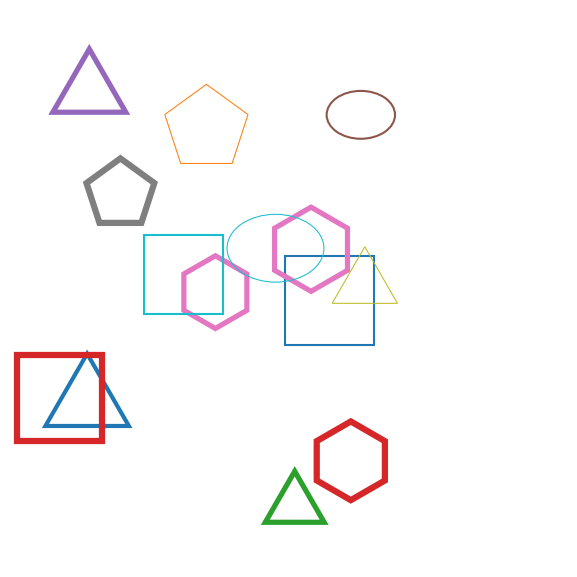[{"shape": "triangle", "thickness": 2, "radius": 0.42, "center": [0.151, 0.303]}, {"shape": "square", "thickness": 1, "radius": 0.38, "center": [0.571, 0.479]}, {"shape": "pentagon", "thickness": 0.5, "radius": 0.38, "center": [0.357, 0.777]}, {"shape": "triangle", "thickness": 2.5, "radius": 0.29, "center": [0.51, 0.124]}, {"shape": "hexagon", "thickness": 3, "radius": 0.34, "center": [0.607, 0.201]}, {"shape": "square", "thickness": 3, "radius": 0.37, "center": [0.103, 0.31]}, {"shape": "triangle", "thickness": 2.5, "radius": 0.36, "center": [0.155, 0.841]}, {"shape": "oval", "thickness": 1, "radius": 0.3, "center": [0.625, 0.8]}, {"shape": "hexagon", "thickness": 2.5, "radius": 0.31, "center": [0.373, 0.493]}, {"shape": "hexagon", "thickness": 2.5, "radius": 0.36, "center": [0.539, 0.568]}, {"shape": "pentagon", "thickness": 3, "radius": 0.31, "center": [0.209, 0.663]}, {"shape": "triangle", "thickness": 0.5, "radius": 0.33, "center": [0.632, 0.507]}, {"shape": "oval", "thickness": 0.5, "radius": 0.42, "center": [0.477, 0.569]}, {"shape": "square", "thickness": 1, "radius": 0.34, "center": [0.318, 0.524]}]